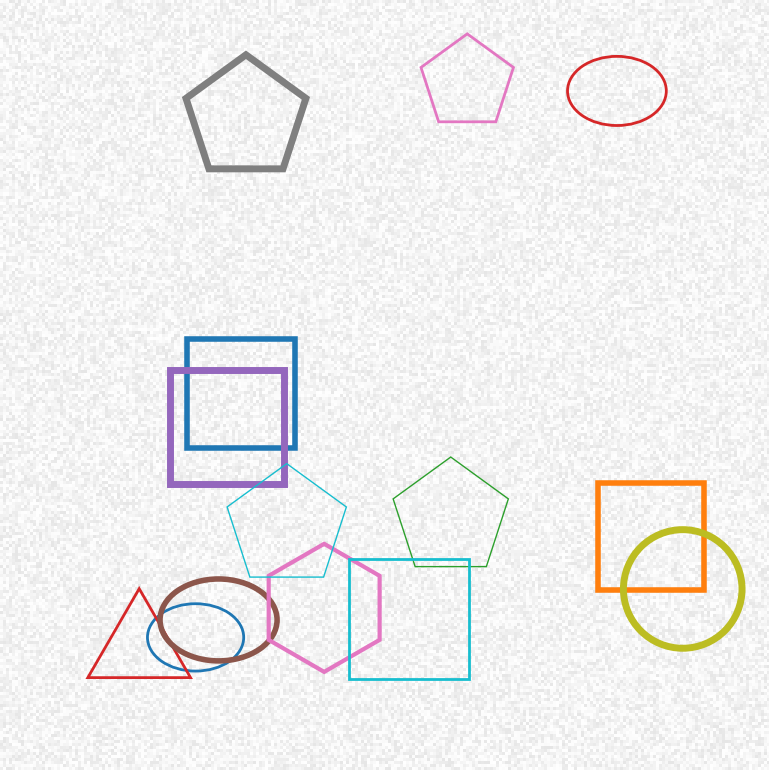[{"shape": "oval", "thickness": 1, "radius": 0.31, "center": [0.254, 0.172]}, {"shape": "square", "thickness": 2, "radius": 0.35, "center": [0.313, 0.489]}, {"shape": "square", "thickness": 2, "radius": 0.35, "center": [0.845, 0.303]}, {"shape": "pentagon", "thickness": 0.5, "radius": 0.39, "center": [0.585, 0.328]}, {"shape": "oval", "thickness": 1, "radius": 0.32, "center": [0.801, 0.882]}, {"shape": "triangle", "thickness": 1, "radius": 0.39, "center": [0.181, 0.158]}, {"shape": "square", "thickness": 2.5, "radius": 0.37, "center": [0.295, 0.446]}, {"shape": "oval", "thickness": 2, "radius": 0.38, "center": [0.284, 0.195]}, {"shape": "pentagon", "thickness": 1, "radius": 0.32, "center": [0.607, 0.893]}, {"shape": "hexagon", "thickness": 1.5, "radius": 0.42, "center": [0.421, 0.211]}, {"shape": "pentagon", "thickness": 2.5, "radius": 0.41, "center": [0.319, 0.847]}, {"shape": "circle", "thickness": 2.5, "radius": 0.39, "center": [0.887, 0.235]}, {"shape": "square", "thickness": 1, "radius": 0.39, "center": [0.531, 0.196]}, {"shape": "pentagon", "thickness": 0.5, "radius": 0.41, "center": [0.372, 0.316]}]